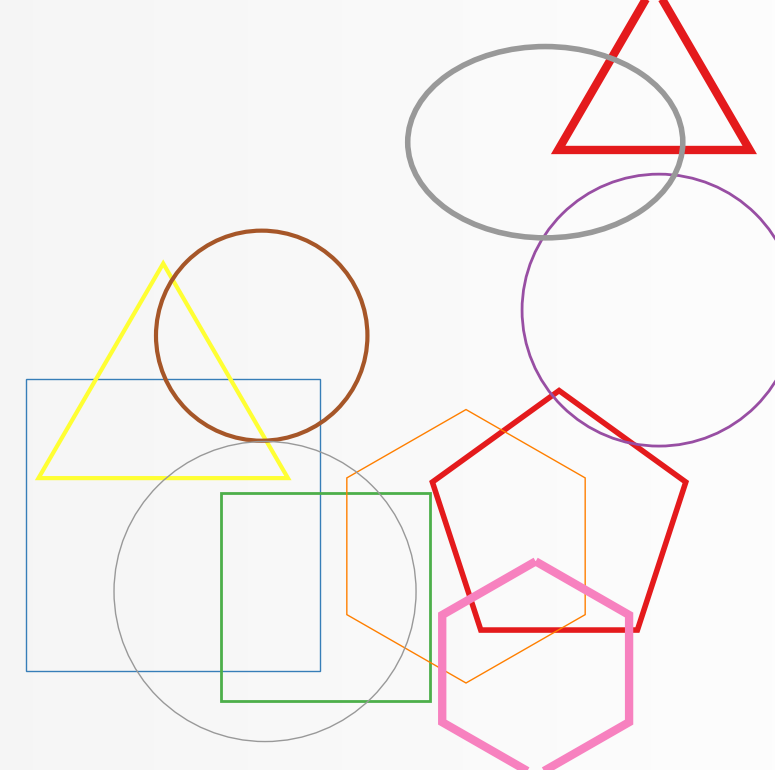[{"shape": "triangle", "thickness": 3, "radius": 0.71, "center": [0.844, 0.877]}, {"shape": "pentagon", "thickness": 2, "radius": 0.86, "center": [0.721, 0.321]}, {"shape": "square", "thickness": 0.5, "radius": 0.95, "center": [0.223, 0.318]}, {"shape": "square", "thickness": 1, "radius": 0.67, "center": [0.42, 0.225]}, {"shape": "circle", "thickness": 1, "radius": 0.88, "center": [0.85, 0.597]}, {"shape": "hexagon", "thickness": 0.5, "radius": 0.89, "center": [0.601, 0.291]}, {"shape": "triangle", "thickness": 1.5, "radius": 0.93, "center": [0.211, 0.472]}, {"shape": "circle", "thickness": 1.5, "radius": 0.68, "center": [0.338, 0.564]}, {"shape": "hexagon", "thickness": 3, "radius": 0.7, "center": [0.691, 0.132]}, {"shape": "oval", "thickness": 2, "radius": 0.89, "center": [0.704, 0.815]}, {"shape": "circle", "thickness": 0.5, "radius": 0.97, "center": [0.342, 0.232]}]